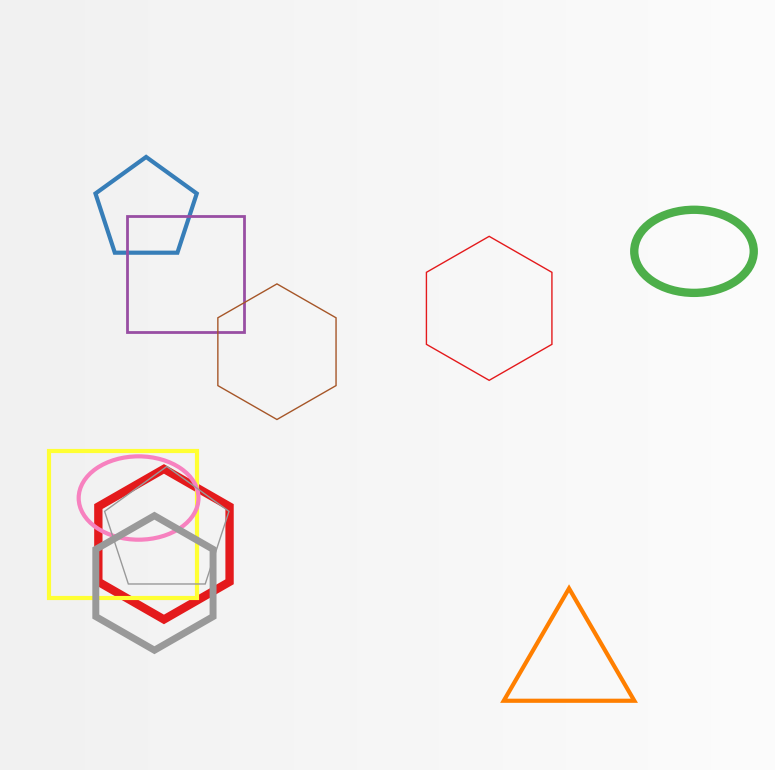[{"shape": "hexagon", "thickness": 3, "radius": 0.49, "center": [0.212, 0.293]}, {"shape": "hexagon", "thickness": 0.5, "radius": 0.47, "center": [0.631, 0.6]}, {"shape": "pentagon", "thickness": 1.5, "radius": 0.34, "center": [0.189, 0.727]}, {"shape": "oval", "thickness": 3, "radius": 0.39, "center": [0.895, 0.674]}, {"shape": "square", "thickness": 1, "radius": 0.38, "center": [0.239, 0.644]}, {"shape": "triangle", "thickness": 1.5, "radius": 0.49, "center": [0.734, 0.139]}, {"shape": "square", "thickness": 1.5, "radius": 0.48, "center": [0.159, 0.319]}, {"shape": "hexagon", "thickness": 0.5, "radius": 0.44, "center": [0.357, 0.543]}, {"shape": "oval", "thickness": 1.5, "radius": 0.39, "center": [0.179, 0.353]}, {"shape": "hexagon", "thickness": 2.5, "radius": 0.44, "center": [0.199, 0.243]}, {"shape": "pentagon", "thickness": 0.5, "radius": 0.42, "center": [0.215, 0.31]}]